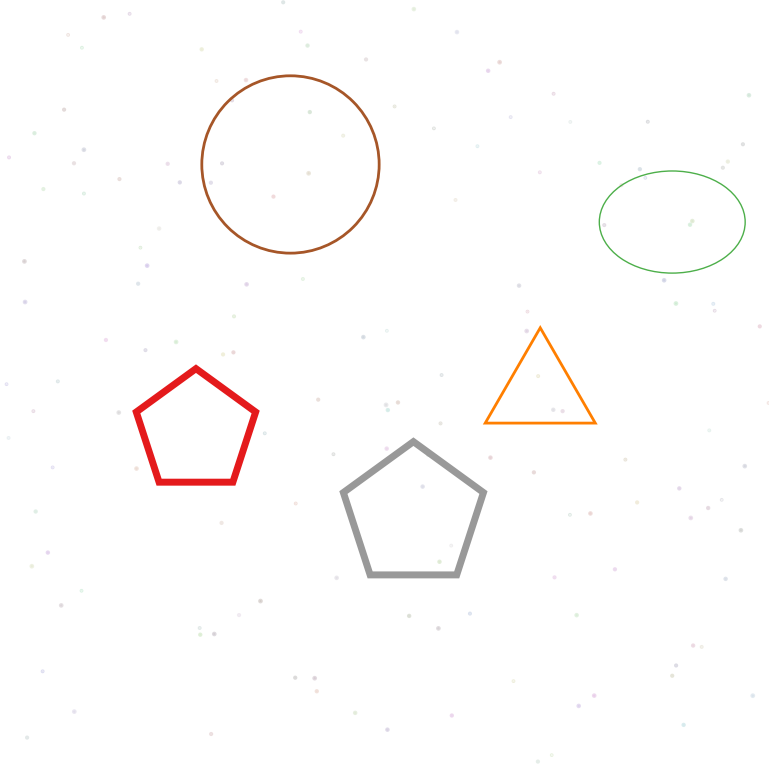[{"shape": "pentagon", "thickness": 2.5, "radius": 0.41, "center": [0.255, 0.44]}, {"shape": "oval", "thickness": 0.5, "radius": 0.47, "center": [0.873, 0.712]}, {"shape": "triangle", "thickness": 1, "radius": 0.41, "center": [0.702, 0.492]}, {"shape": "circle", "thickness": 1, "radius": 0.58, "center": [0.377, 0.786]}, {"shape": "pentagon", "thickness": 2.5, "radius": 0.48, "center": [0.537, 0.331]}]